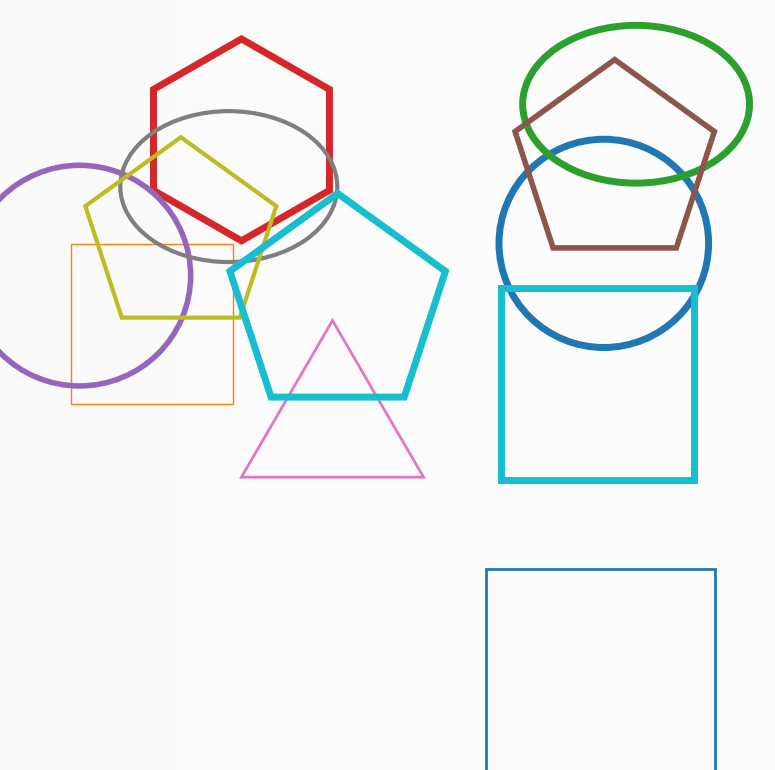[{"shape": "square", "thickness": 1, "radius": 0.74, "center": [0.775, 0.113]}, {"shape": "circle", "thickness": 2.5, "radius": 0.68, "center": [0.779, 0.684]}, {"shape": "square", "thickness": 0.5, "radius": 0.52, "center": [0.196, 0.579]}, {"shape": "oval", "thickness": 2.5, "radius": 0.73, "center": [0.821, 0.865]}, {"shape": "hexagon", "thickness": 2.5, "radius": 0.66, "center": [0.312, 0.818]}, {"shape": "circle", "thickness": 2, "radius": 0.72, "center": [0.103, 0.642]}, {"shape": "pentagon", "thickness": 2, "radius": 0.68, "center": [0.793, 0.787]}, {"shape": "triangle", "thickness": 1, "radius": 0.68, "center": [0.429, 0.448]}, {"shape": "oval", "thickness": 1.5, "radius": 0.7, "center": [0.295, 0.758]}, {"shape": "pentagon", "thickness": 1.5, "radius": 0.65, "center": [0.233, 0.692]}, {"shape": "square", "thickness": 2.5, "radius": 0.62, "center": [0.771, 0.501]}, {"shape": "pentagon", "thickness": 2.5, "radius": 0.73, "center": [0.436, 0.603]}]